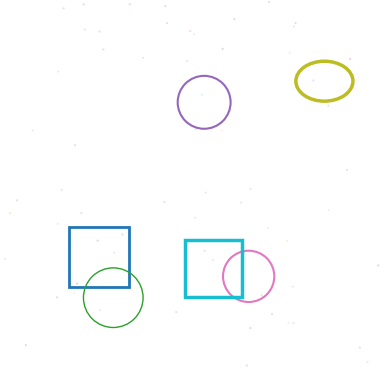[{"shape": "square", "thickness": 2, "radius": 0.39, "center": [0.257, 0.334]}, {"shape": "circle", "thickness": 1, "radius": 0.39, "center": [0.294, 0.227]}, {"shape": "circle", "thickness": 1.5, "radius": 0.34, "center": [0.53, 0.734]}, {"shape": "circle", "thickness": 1.5, "radius": 0.33, "center": [0.646, 0.282]}, {"shape": "oval", "thickness": 2.5, "radius": 0.37, "center": [0.843, 0.789]}, {"shape": "square", "thickness": 2.5, "radius": 0.37, "center": [0.554, 0.303]}]